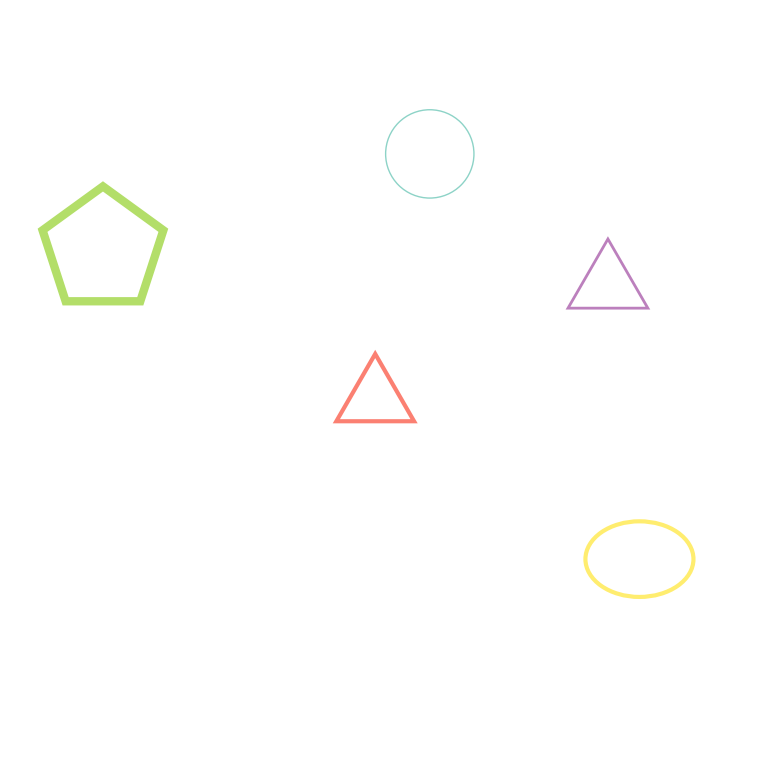[{"shape": "circle", "thickness": 0.5, "radius": 0.29, "center": [0.558, 0.8]}, {"shape": "triangle", "thickness": 1.5, "radius": 0.29, "center": [0.487, 0.482]}, {"shape": "pentagon", "thickness": 3, "radius": 0.41, "center": [0.134, 0.675]}, {"shape": "triangle", "thickness": 1, "radius": 0.3, "center": [0.79, 0.63]}, {"shape": "oval", "thickness": 1.5, "radius": 0.35, "center": [0.83, 0.274]}]